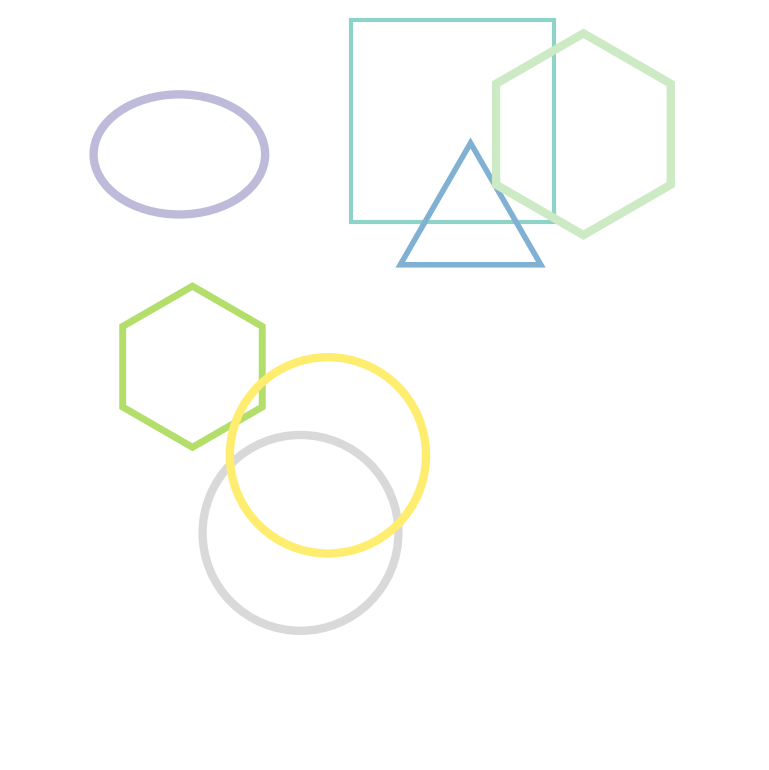[{"shape": "square", "thickness": 1.5, "radius": 0.66, "center": [0.588, 0.843]}, {"shape": "oval", "thickness": 3, "radius": 0.56, "center": [0.233, 0.799]}, {"shape": "triangle", "thickness": 2, "radius": 0.53, "center": [0.611, 0.709]}, {"shape": "hexagon", "thickness": 2.5, "radius": 0.52, "center": [0.25, 0.524]}, {"shape": "circle", "thickness": 3, "radius": 0.64, "center": [0.39, 0.308]}, {"shape": "hexagon", "thickness": 3, "radius": 0.66, "center": [0.758, 0.826]}, {"shape": "circle", "thickness": 3, "radius": 0.64, "center": [0.426, 0.409]}]